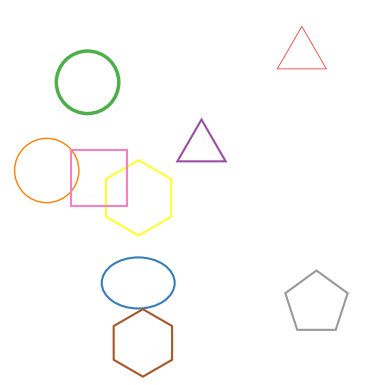[{"shape": "triangle", "thickness": 0.5, "radius": 0.37, "center": [0.784, 0.858]}, {"shape": "oval", "thickness": 1.5, "radius": 0.47, "center": [0.359, 0.265]}, {"shape": "circle", "thickness": 2.5, "radius": 0.41, "center": [0.227, 0.786]}, {"shape": "triangle", "thickness": 1.5, "radius": 0.36, "center": [0.523, 0.617]}, {"shape": "circle", "thickness": 1, "radius": 0.42, "center": [0.121, 0.557]}, {"shape": "hexagon", "thickness": 1.5, "radius": 0.49, "center": [0.36, 0.486]}, {"shape": "hexagon", "thickness": 1.5, "radius": 0.44, "center": [0.371, 0.109]}, {"shape": "square", "thickness": 1.5, "radius": 0.36, "center": [0.256, 0.539]}, {"shape": "pentagon", "thickness": 1.5, "radius": 0.43, "center": [0.822, 0.212]}]